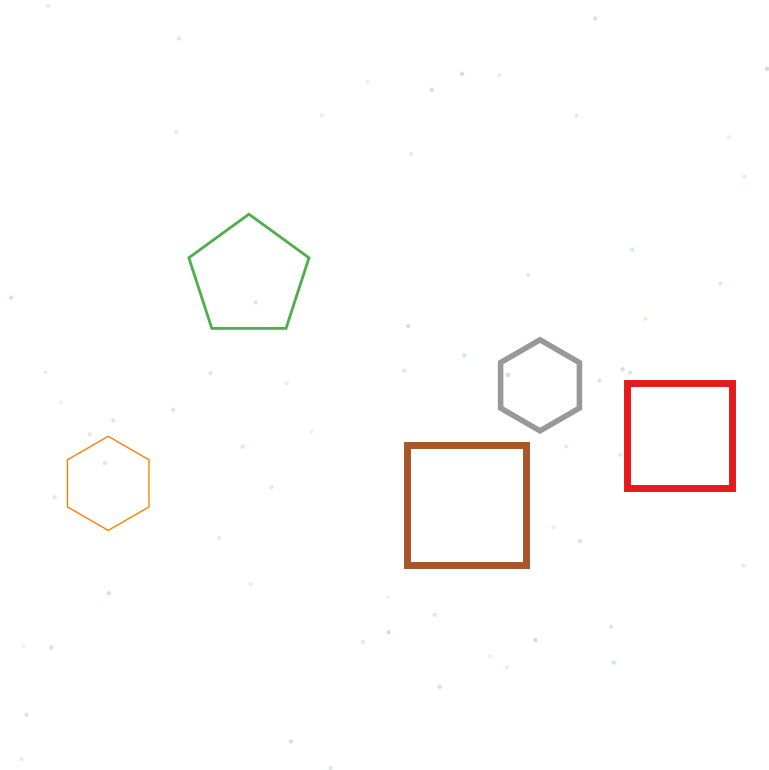[{"shape": "square", "thickness": 2.5, "radius": 0.34, "center": [0.882, 0.434]}, {"shape": "pentagon", "thickness": 1, "radius": 0.41, "center": [0.323, 0.64]}, {"shape": "hexagon", "thickness": 0.5, "radius": 0.31, "center": [0.141, 0.372]}, {"shape": "square", "thickness": 2.5, "radius": 0.39, "center": [0.606, 0.344]}, {"shape": "hexagon", "thickness": 2, "radius": 0.3, "center": [0.701, 0.5]}]